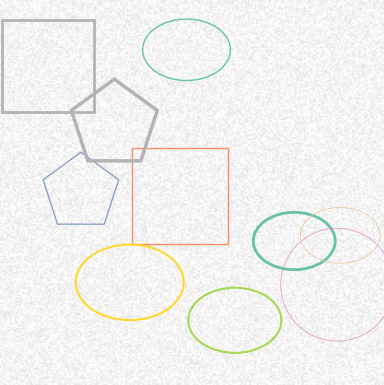[{"shape": "oval", "thickness": 2, "radius": 0.53, "center": [0.764, 0.374]}, {"shape": "oval", "thickness": 1, "radius": 0.57, "center": [0.485, 0.871]}, {"shape": "square", "thickness": 1, "radius": 0.63, "center": [0.467, 0.492]}, {"shape": "pentagon", "thickness": 1, "radius": 0.52, "center": [0.21, 0.501]}, {"shape": "circle", "thickness": 0.5, "radius": 0.73, "center": [0.876, 0.261]}, {"shape": "oval", "thickness": 1.5, "radius": 0.6, "center": [0.61, 0.168]}, {"shape": "oval", "thickness": 1.5, "radius": 0.7, "center": [0.337, 0.267]}, {"shape": "oval", "thickness": 0.5, "radius": 0.52, "center": [0.884, 0.389]}, {"shape": "square", "thickness": 2, "radius": 0.6, "center": [0.125, 0.83]}, {"shape": "pentagon", "thickness": 2.5, "radius": 0.59, "center": [0.297, 0.677]}]